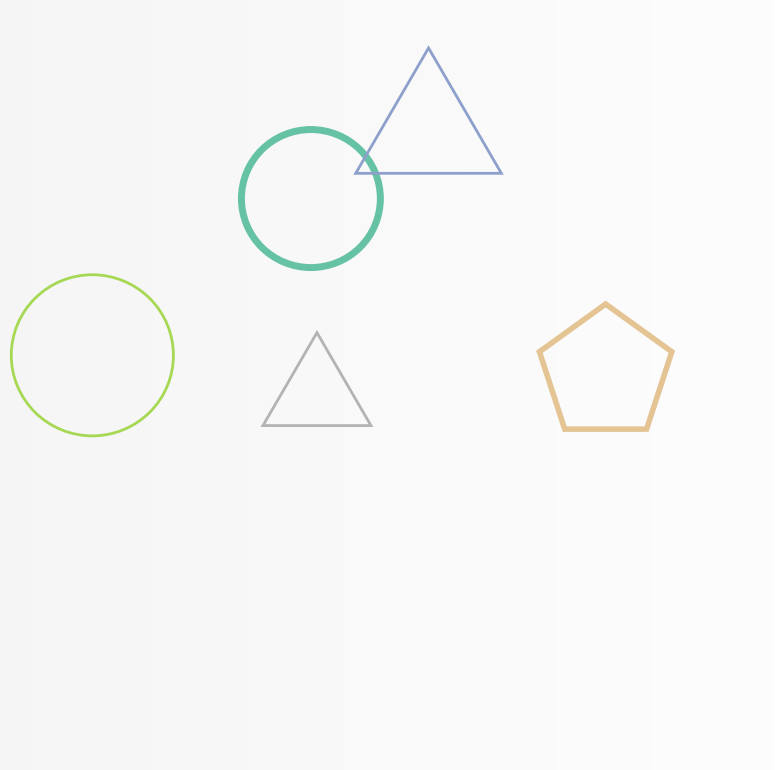[{"shape": "circle", "thickness": 2.5, "radius": 0.45, "center": [0.401, 0.742]}, {"shape": "triangle", "thickness": 1, "radius": 0.54, "center": [0.553, 0.829]}, {"shape": "circle", "thickness": 1, "radius": 0.52, "center": [0.119, 0.539]}, {"shape": "pentagon", "thickness": 2, "radius": 0.45, "center": [0.781, 0.515]}, {"shape": "triangle", "thickness": 1, "radius": 0.4, "center": [0.409, 0.488]}]